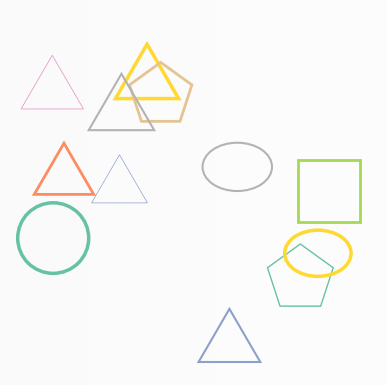[{"shape": "circle", "thickness": 2.5, "radius": 0.46, "center": [0.137, 0.382]}, {"shape": "pentagon", "thickness": 1, "radius": 0.45, "center": [0.775, 0.277]}, {"shape": "triangle", "thickness": 2, "radius": 0.44, "center": [0.165, 0.539]}, {"shape": "triangle", "thickness": 0.5, "radius": 0.42, "center": [0.308, 0.515]}, {"shape": "triangle", "thickness": 1.5, "radius": 0.46, "center": [0.592, 0.106]}, {"shape": "triangle", "thickness": 0.5, "radius": 0.47, "center": [0.135, 0.763]}, {"shape": "square", "thickness": 2, "radius": 0.4, "center": [0.848, 0.504]}, {"shape": "oval", "thickness": 2.5, "radius": 0.43, "center": [0.82, 0.342]}, {"shape": "triangle", "thickness": 2.5, "radius": 0.47, "center": [0.38, 0.791]}, {"shape": "pentagon", "thickness": 2, "radius": 0.42, "center": [0.415, 0.753]}, {"shape": "oval", "thickness": 1.5, "radius": 0.45, "center": [0.612, 0.567]}, {"shape": "triangle", "thickness": 1.5, "radius": 0.49, "center": [0.313, 0.711]}]